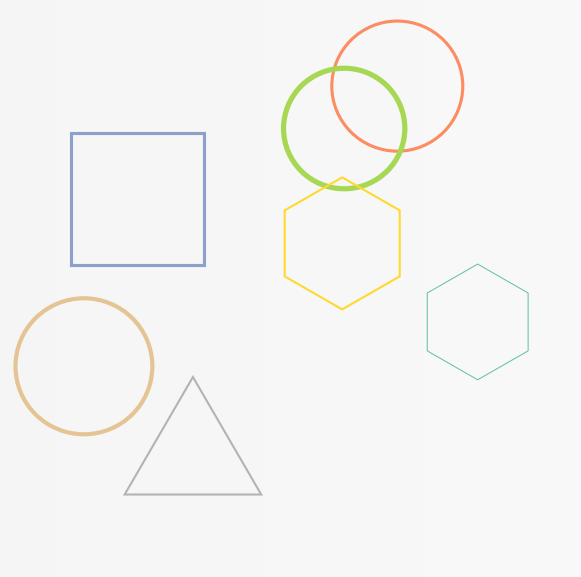[{"shape": "hexagon", "thickness": 0.5, "radius": 0.5, "center": [0.822, 0.442]}, {"shape": "circle", "thickness": 1.5, "radius": 0.56, "center": [0.684, 0.85]}, {"shape": "square", "thickness": 1.5, "radius": 0.57, "center": [0.236, 0.655]}, {"shape": "circle", "thickness": 2.5, "radius": 0.52, "center": [0.592, 0.777]}, {"shape": "hexagon", "thickness": 1, "radius": 0.57, "center": [0.589, 0.578]}, {"shape": "circle", "thickness": 2, "radius": 0.59, "center": [0.144, 0.365]}, {"shape": "triangle", "thickness": 1, "radius": 0.68, "center": [0.332, 0.211]}]